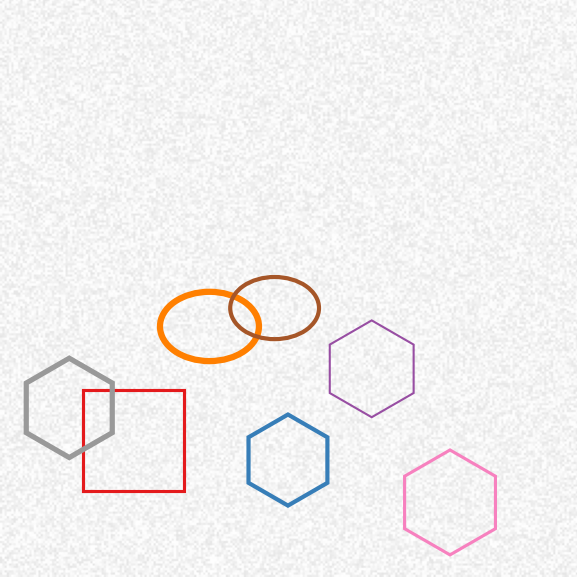[{"shape": "square", "thickness": 1.5, "radius": 0.44, "center": [0.231, 0.236]}, {"shape": "hexagon", "thickness": 2, "radius": 0.39, "center": [0.499, 0.202]}, {"shape": "hexagon", "thickness": 1, "radius": 0.42, "center": [0.644, 0.36]}, {"shape": "oval", "thickness": 3, "radius": 0.43, "center": [0.363, 0.434]}, {"shape": "oval", "thickness": 2, "radius": 0.38, "center": [0.476, 0.466]}, {"shape": "hexagon", "thickness": 1.5, "radius": 0.45, "center": [0.779, 0.129]}, {"shape": "hexagon", "thickness": 2.5, "radius": 0.43, "center": [0.12, 0.293]}]